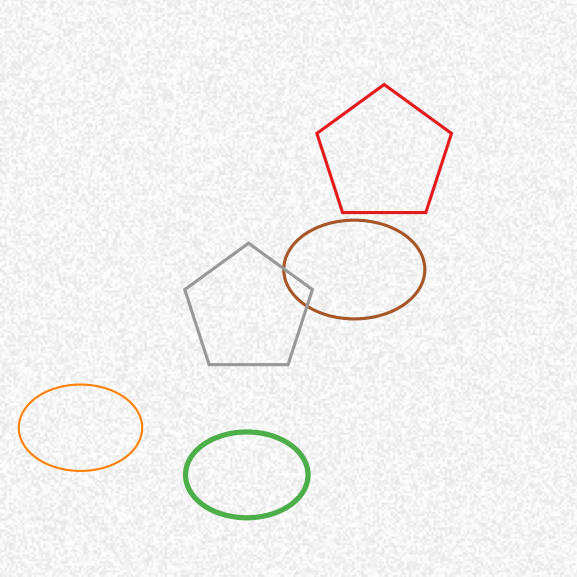[{"shape": "pentagon", "thickness": 1.5, "radius": 0.61, "center": [0.665, 0.73]}, {"shape": "oval", "thickness": 2.5, "radius": 0.53, "center": [0.427, 0.177]}, {"shape": "oval", "thickness": 1, "radius": 0.53, "center": [0.139, 0.258]}, {"shape": "oval", "thickness": 1.5, "radius": 0.61, "center": [0.613, 0.532]}, {"shape": "pentagon", "thickness": 1.5, "radius": 0.58, "center": [0.43, 0.462]}]